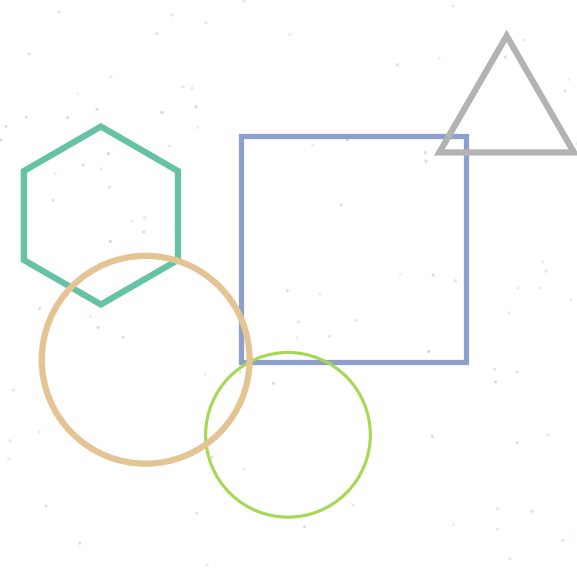[{"shape": "hexagon", "thickness": 3, "radius": 0.77, "center": [0.175, 0.626]}, {"shape": "square", "thickness": 2.5, "radius": 0.98, "center": [0.612, 0.568]}, {"shape": "circle", "thickness": 1.5, "radius": 0.71, "center": [0.499, 0.246]}, {"shape": "circle", "thickness": 3, "radius": 0.9, "center": [0.252, 0.376]}, {"shape": "triangle", "thickness": 3, "radius": 0.67, "center": [0.877, 0.802]}]